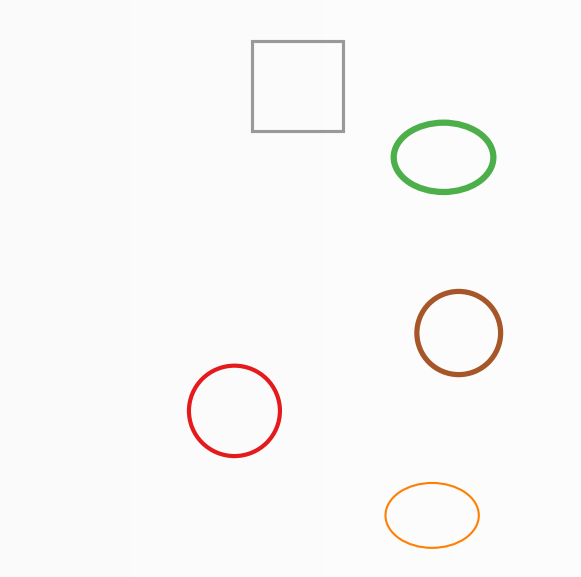[{"shape": "circle", "thickness": 2, "radius": 0.39, "center": [0.403, 0.288]}, {"shape": "oval", "thickness": 3, "radius": 0.43, "center": [0.763, 0.727]}, {"shape": "oval", "thickness": 1, "radius": 0.4, "center": [0.743, 0.107]}, {"shape": "circle", "thickness": 2.5, "radius": 0.36, "center": [0.789, 0.422]}, {"shape": "square", "thickness": 1.5, "radius": 0.39, "center": [0.512, 0.85]}]